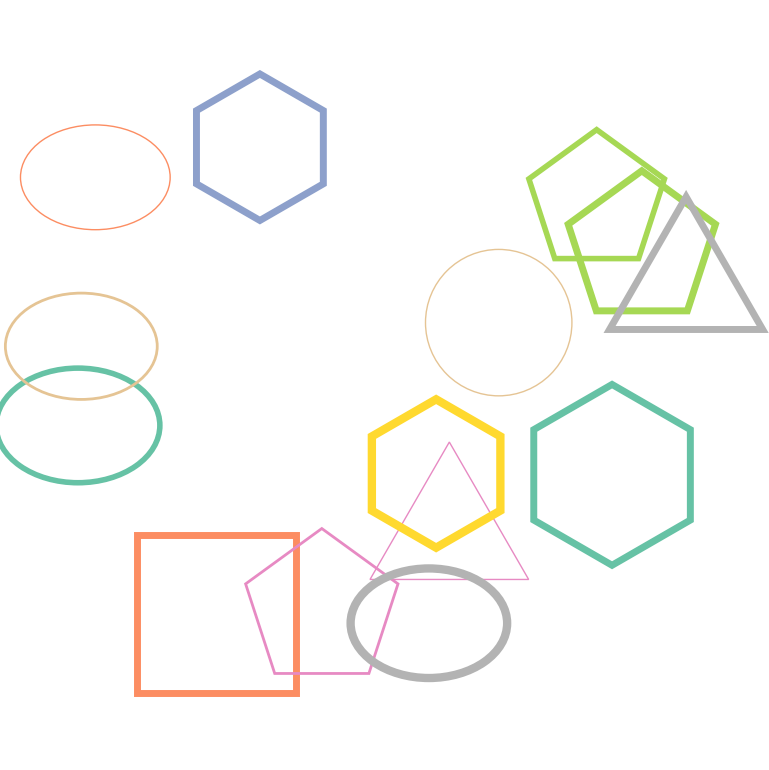[{"shape": "hexagon", "thickness": 2.5, "radius": 0.59, "center": [0.795, 0.383]}, {"shape": "oval", "thickness": 2, "radius": 0.53, "center": [0.101, 0.448]}, {"shape": "oval", "thickness": 0.5, "radius": 0.49, "center": [0.124, 0.77]}, {"shape": "square", "thickness": 2.5, "radius": 0.51, "center": [0.281, 0.203]}, {"shape": "hexagon", "thickness": 2.5, "radius": 0.48, "center": [0.338, 0.809]}, {"shape": "pentagon", "thickness": 1, "radius": 0.52, "center": [0.418, 0.21]}, {"shape": "triangle", "thickness": 0.5, "radius": 0.59, "center": [0.584, 0.307]}, {"shape": "pentagon", "thickness": 2.5, "radius": 0.5, "center": [0.834, 0.678]}, {"shape": "pentagon", "thickness": 2, "radius": 0.46, "center": [0.775, 0.739]}, {"shape": "hexagon", "thickness": 3, "radius": 0.48, "center": [0.566, 0.385]}, {"shape": "circle", "thickness": 0.5, "radius": 0.48, "center": [0.648, 0.581]}, {"shape": "oval", "thickness": 1, "radius": 0.49, "center": [0.106, 0.55]}, {"shape": "oval", "thickness": 3, "radius": 0.51, "center": [0.557, 0.191]}, {"shape": "triangle", "thickness": 2.5, "radius": 0.57, "center": [0.891, 0.63]}]